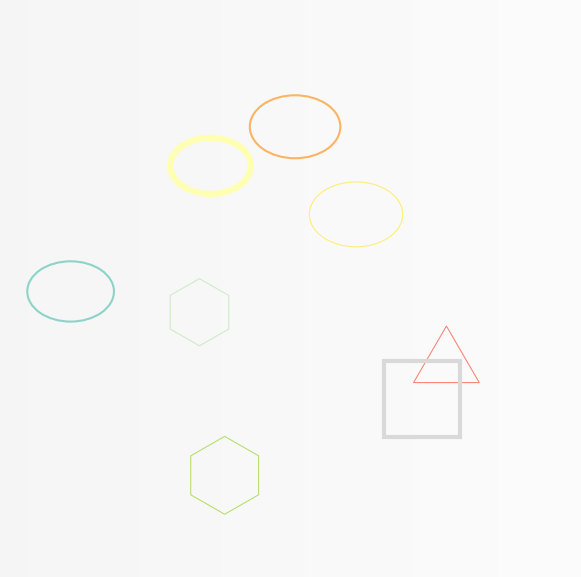[{"shape": "oval", "thickness": 1, "radius": 0.37, "center": [0.121, 0.494]}, {"shape": "oval", "thickness": 3, "radius": 0.35, "center": [0.362, 0.712]}, {"shape": "triangle", "thickness": 0.5, "radius": 0.33, "center": [0.768, 0.369]}, {"shape": "oval", "thickness": 1, "radius": 0.39, "center": [0.508, 0.78]}, {"shape": "hexagon", "thickness": 0.5, "radius": 0.34, "center": [0.387, 0.176]}, {"shape": "square", "thickness": 2, "radius": 0.33, "center": [0.726, 0.309]}, {"shape": "hexagon", "thickness": 0.5, "radius": 0.29, "center": [0.343, 0.458]}, {"shape": "oval", "thickness": 0.5, "radius": 0.4, "center": [0.613, 0.628]}]